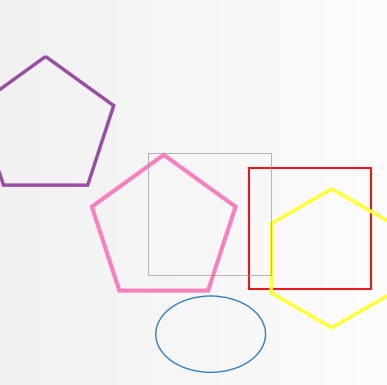[{"shape": "square", "thickness": 1.5, "radius": 0.78, "center": [0.8, 0.406]}, {"shape": "oval", "thickness": 1, "radius": 0.71, "center": [0.544, 0.132]}, {"shape": "pentagon", "thickness": 2.5, "radius": 0.92, "center": [0.118, 0.669]}, {"shape": "hexagon", "thickness": 2.5, "radius": 0.9, "center": [0.856, 0.329]}, {"shape": "pentagon", "thickness": 3, "radius": 0.97, "center": [0.422, 0.403]}, {"shape": "square", "thickness": 0.5, "radius": 0.8, "center": [0.54, 0.445]}]